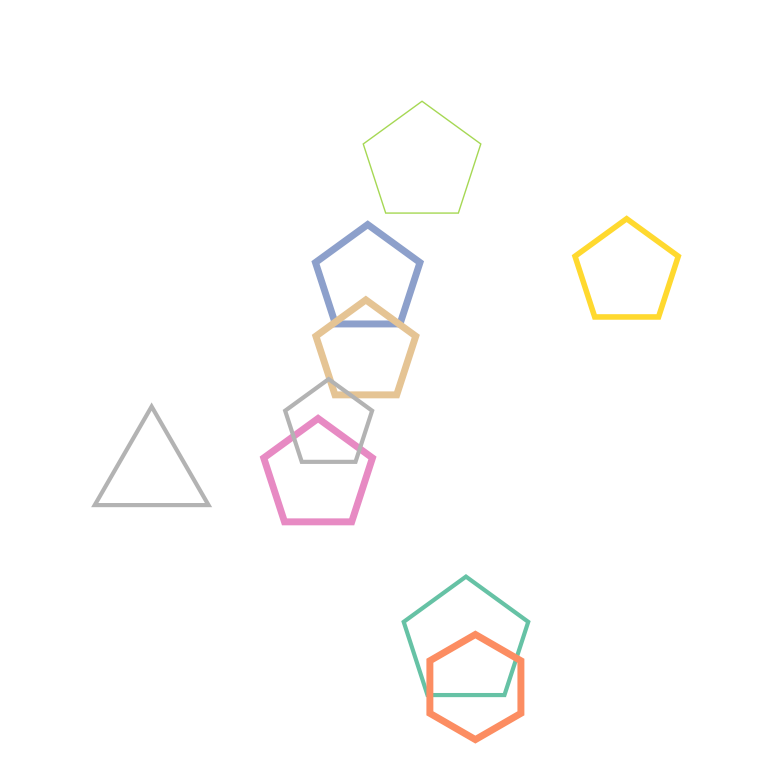[{"shape": "pentagon", "thickness": 1.5, "radius": 0.43, "center": [0.605, 0.166]}, {"shape": "hexagon", "thickness": 2.5, "radius": 0.34, "center": [0.617, 0.108]}, {"shape": "pentagon", "thickness": 2.5, "radius": 0.36, "center": [0.478, 0.637]}, {"shape": "pentagon", "thickness": 2.5, "radius": 0.37, "center": [0.413, 0.382]}, {"shape": "pentagon", "thickness": 0.5, "radius": 0.4, "center": [0.548, 0.788]}, {"shape": "pentagon", "thickness": 2, "radius": 0.35, "center": [0.814, 0.645]}, {"shape": "pentagon", "thickness": 2.5, "radius": 0.34, "center": [0.475, 0.542]}, {"shape": "triangle", "thickness": 1.5, "radius": 0.43, "center": [0.197, 0.387]}, {"shape": "pentagon", "thickness": 1.5, "radius": 0.3, "center": [0.427, 0.448]}]